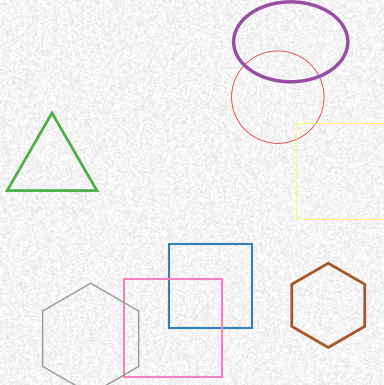[{"shape": "circle", "thickness": 0.5, "radius": 0.6, "center": [0.722, 0.748]}, {"shape": "square", "thickness": 1.5, "radius": 0.54, "center": [0.547, 0.257]}, {"shape": "triangle", "thickness": 2, "radius": 0.67, "center": [0.135, 0.572]}, {"shape": "oval", "thickness": 2.5, "radius": 0.74, "center": [0.755, 0.891]}, {"shape": "square", "thickness": 0.5, "radius": 0.62, "center": [0.894, 0.556]}, {"shape": "hexagon", "thickness": 2, "radius": 0.55, "center": [0.853, 0.207]}, {"shape": "square", "thickness": 1.5, "radius": 0.64, "center": [0.449, 0.148]}, {"shape": "hexagon", "thickness": 1, "radius": 0.72, "center": [0.236, 0.12]}]